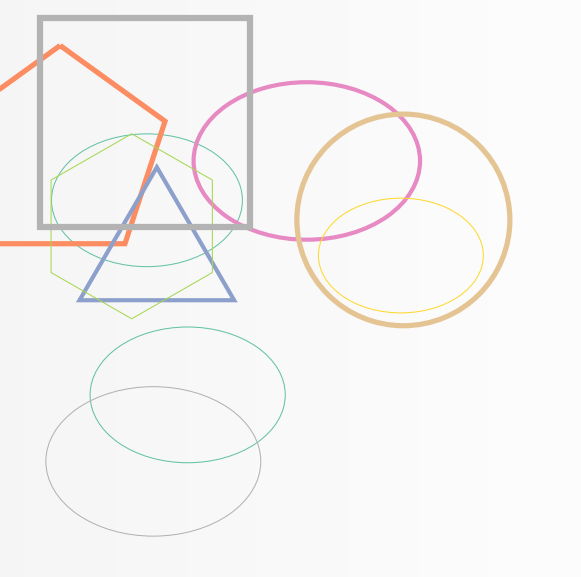[{"shape": "oval", "thickness": 0.5, "radius": 0.82, "center": [0.253, 0.652]}, {"shape": "oval", "thickness": 0.5, "radius": 0.84, "center": [0.323, 0.315]}, {"shape": "pentagon", "thickness": 2.5, "radius": 0.95, "center": [0.103, 0.731]}, {"shape": "triangle", "thickness": 2, "radius": 0.77, "center": [0.27, 0.556]}, {"shape": "oval", "thickness": 2, "radius": 0.97, "center": [0.528, 0.72]}, {"shape": "hexagon", "thickness": 0.5, "radius": 0.8, "center": [0.227, 0.607]}, {"shape": "oval", "thickness": 0.5, "radius": 0.71, "center": [0.69, 0.557]}, {"shape": "circle", "thickness": 2.5, "radius": 0.92, "center": [0.694, 0.618]}, {"shape": "square", "thickness": 3, "radius": 0.9, "center": [0.249, 0.787]}, {"shape": "oval", "thickness": 0.5, "radius": 0.92, "center": [0.264, 0.2]}]